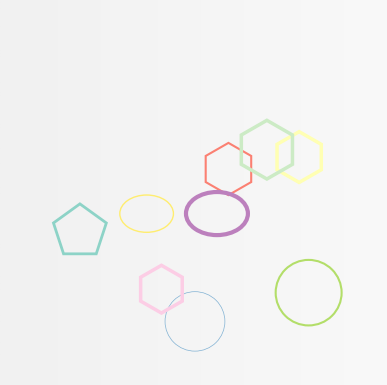[{"shape": "pentagon", "thickness": 2, "radius": 0.36, "center": [0.206, 0.399]}, {"shape": "hexagon", "thickness": 2.5, "radius": 0.33, "center": [0.772, 0.592]}, {"shape": "hexagon", "thickness": 1.5, "radius": 0.34, "center": [0.59, 0.561]}, {"shape": "circle", "thickness": 0.5, "radius": 0.39, "center": [0.503, 0.165]}, {"shape": "circle", "thickness": 1.5, "radius": 0.43, "center": [0.796, 0.24]}, {"shape": "hexagon", "thickness": 2.5, "radius": 0.31, "center": [0.417, 0.249]}, {"shape": "oval", "thickness": 3, "radius": 0.4, "center": [0.56, 0.445]}, {"shape": "hexagon", "thickness": 2.5, "radius": 0.38, "center": [0.689, 0.611]}, {"shape": "oval", "thickness": 1, "radius": 0.35, "center": [0.378, 0.445]}]